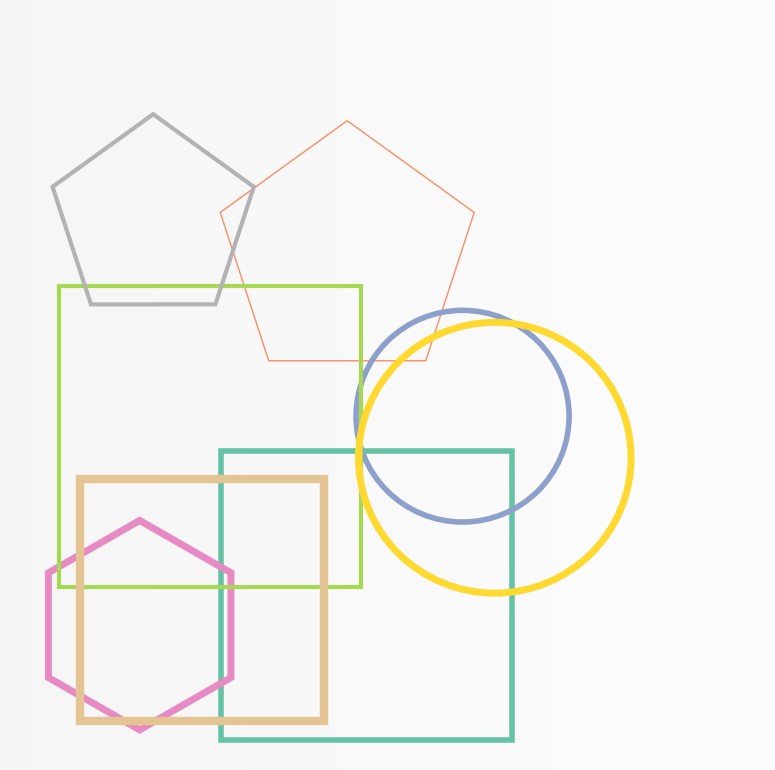[{"shape": "square", "thickness": 2, "radius": 0.94, "center": [0.473, 0.227]}, {"shape": "pentagon", "thickness": 0.5, "radius": 0.86, "center": [0.448, 0.671]}, {"shape": "circle", "thickness": 2, "radius": 0.69, "center": [0.597, 0.46]}, {"shape": "hexagon", "thickness": 2.5, "radius": 0.68, "center": [0.18, 0.188]}, {"shape": "square", "thickness": 1.5, "radius": 0.98, "center": [0.271, 0.433]}, {"shape": "circle", "thickness": 2.5, "radius": 0.88, "center": [0.638, 0.406]}, {"shape": "square", "thickness": 3, "radius": 0.79, "center": [0.26, 0.221]}, {"shape": "pentagon", "thickness": 1.5, "radius": 0.68, "center": [0.198, 0.715]}]